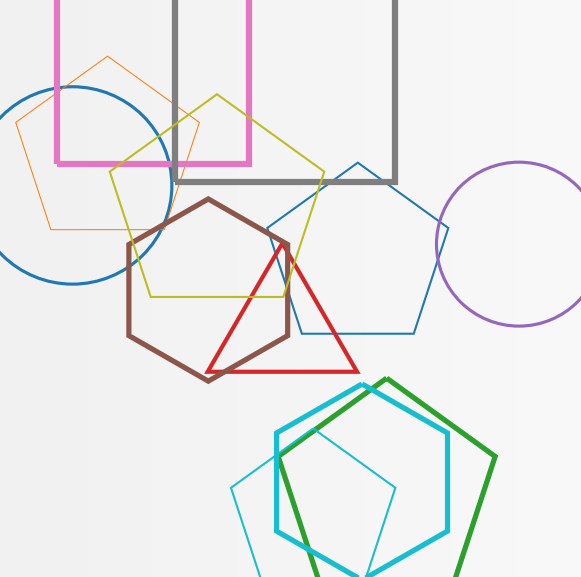[{"shape": "circle", "thickness": 1.5, "radius": 0.85, "center": [0.125, 0.678]}, {"shape": "pentagon", "thickness": 1, "radius": 0.82, "center": [0.616, 0.554]}, {"shape": "pentagon", "thickness": 0.5, "radius": 0.83, "center": [0.185, 0.736]}, {"shape": "pentagon", "thickness": 2.5, "radius": 0.98, "center": [0.665, 0.148]}, {"shape": "triangle", "thickness": 2, "radius": 0.74, "center": [0.486, 0.43]}, {"shape": "circle", "thickness": 1.5, "radius": 0.71, "center": [0.893, 0.576]}, {"shape": "hexagon", "thickness": 2.5, "radius": 0.79, "center": [0.358, 0.497]}, {"shape": "square", "thickness": 3, "radius": 0.83, "center": [0.263, 0.881]}, {"shape": "square", "thickness": 3, "radius": 0.95, "center": [0.49, 0.873]}, {"shape": "pentagon", "thickness": 1, "radius": 0.97, "center": [0.373, 0.642]}, {"shape": "pentagon", "thickness": 1, "radius": 0.74, "center": [0.539, 0.108]}, {"shape": "hexagon", "thickness": 2.5, "radius": 0.85, "center": [0.623, 0.164]}]